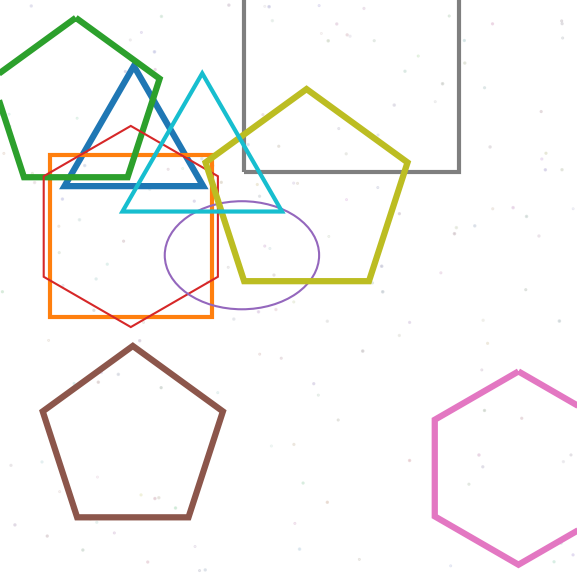[{"shape": "triangle", "thickness": 3, "radius": 0.69, "center": [0.232, 0.746]}, {"shape": "square", "thickness": 2, "radius": 0.7, "center": [0.227, 0.591]}, {"shape": "pentagon", "thickness": 3, "radius": 0.76, "center": [0.131, 0.816]}, {"shape": "hexagon", "thickness": 1, "radius": 0.87, "center": [0.226, 0.607]}, {"shape": "oval", "thickness": 1, "radius": 0.67, "center": [0.419, 0.557]}, {"shape": "pentagon", "thickness": 3, "radius": 0.82, "center": [0.23, 0.236]}, {"shape": "hexagon", "thickness": 3, "radius": 0.84, "center": [0.898, 0.189]}, {"shape": "square", "thickness": 2, "radius": 0.93, "center": [0.608, 0.888]}, {"shape": "pentagon", "thickness": 3, "radius": 0.92, "center": [0.531, 0.661]}, {"shape": "triangle", "thickness": 2, "radius": 0.8, "center": [0.35, 0.713]}]